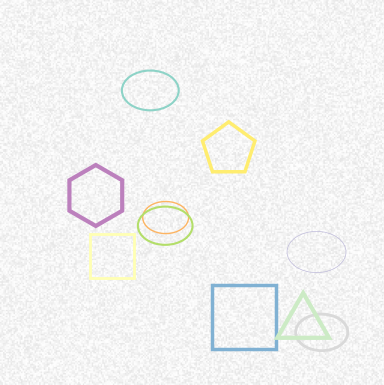[{"shape": "oval", "thickness": 1.5, "radius": 0.37, "center": [0.39, 0.765]}, {"shape": "square", "thickness": 2, "radius": 0.29, "center": [0.291, 0.335]}, {"shape": "oval", "thickness": 0.5, "radius": 0.38, "center": [0.822, 0.345]}, {"shape": "square", "thickness": 2.5, "radius": 0.42, "center": [0.634, 0.177]}, {"shape": "oval", "thickness": 1, "radius": 0.3, "center": [0.43, 0.435]}, {"shape": "oval", "thickness": 1.5, "radius": 0.36, "center": [0.429, 0.414]}, {"shape": "oval", "thickness": 2, "radius": 0.34, "center": [0.836, 0.137]}, {"shape": "hexagon", "thickness": 3, "radius": 0.4, "center": [0.249, 0.492]}, {"shape": "triangle", "thickness": 3, "radius": 0.39, "center": [0.787, 0.161]}, {"shape": "pentagon", "thickness": 2.5, "radius": 0.36, "center": [0.594, 0.612]}]